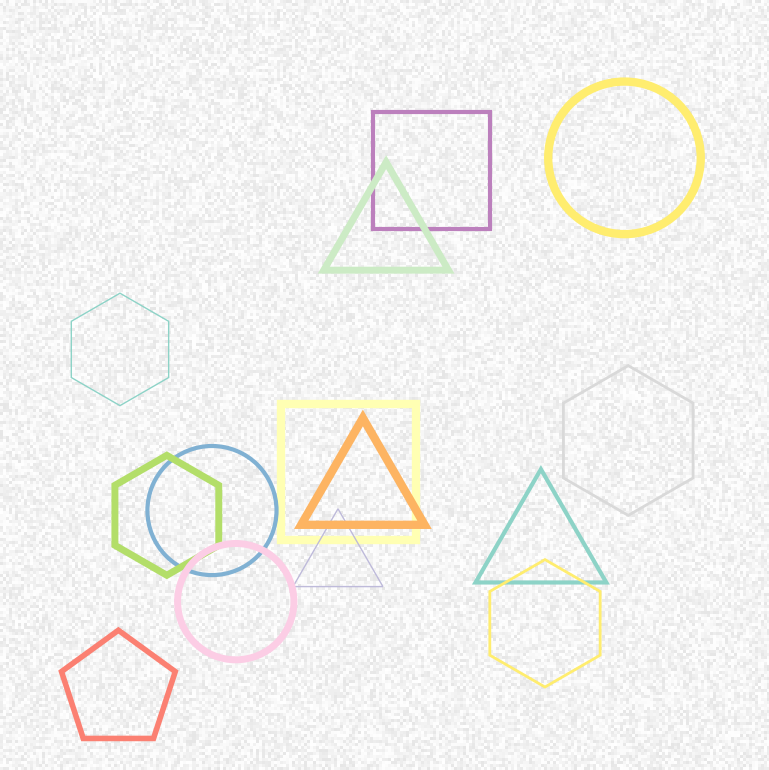[{"shape": "hexagon", "thickness": 0.5, "radius": 0.37, "center": [0.156, 0.546]}, {"shape": "triangle", "thickness": 1.5, "radius": 0.49, "center": [0.702, 0.293]}, {"shape": "square", "thickness": 3, "radius": 0.44, "center": [0.452, 0.387]}, {"shape": "triangle", "thickness": 0.5, "radius": 0.34, "center": [0.439, 0.272]}, {"shape": "pentagon", "thickness": 2, "radius": 0.39, "center": [0.154, 0.104]}, {"shape": "circle", "thickness": 1.5, "radius": 0.42, "center": [0.275, 0.337]}, {"shape": "triangle", "thickness": 3, "radius": 0.46, "center": [0.471, 0.365]}, {"shape": "hexagon", "thickness": 2.5, "radius": 0.39, "center": [0.217, 0.331]}, {"shape": "circle", "thickness": 2.5, "radius": 0.38, "center": [0.306, 0.219]}, {"shape": "hexagon", "thickness": 1, "radius": 0.49, "center": [0.816, 0.428]}, {"shape": "square", "thickness": 1.5, "radius": 0.38, "center": [0.56, 0.778]}, {"shape": "triangle", "thickness": 2.5, "radius": 0.47, "center": [0.501, 0.696]}, {"shape": "circle", "thickness": 3, "radius": 0.5, "center": [0.811, 0.795]}, {"shape": "hexagon", "thickness": 1, "radius": 0.41, "center": [0.708, 0.19]}]